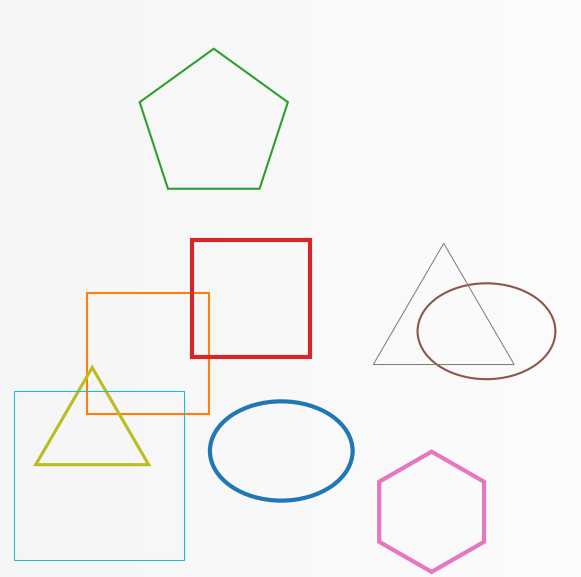[{"shape": "oval", "thickness": 2, "radius": 0.61, "center": [0.484, 0.218]}, {"shape": "square", "thickness": 1, "radius": 0.52, "center": [0.255, 0.387]}, {"shape": "pentagon", "thickness": 1, "radius": 0.67, "center": [0.368, 0.781]}, {"shape": "square", "thickness": 2, "radius": 0.51, "center": [0.432, 0.482]}, {"shape": "oval", "thickness": 1, "radius": 0.59, "center": [0.837, 0.426]}, {"shape": "hexagon", "thickness": 2, "radius": 0.52, "center": [0.743, 0.113]}, {"shape": "triangle", "thickness": 0.5, "radius": 0.7, "center": [0.763, 0.438]}, {"shape": "triangle", "thickness": 1.5, "radius": 0.56, "center": [0.159, 0.251]}, {"shape": "square", "thickness": 0.5, "radius": 0.73, "center": [0.171, 0.176]}]